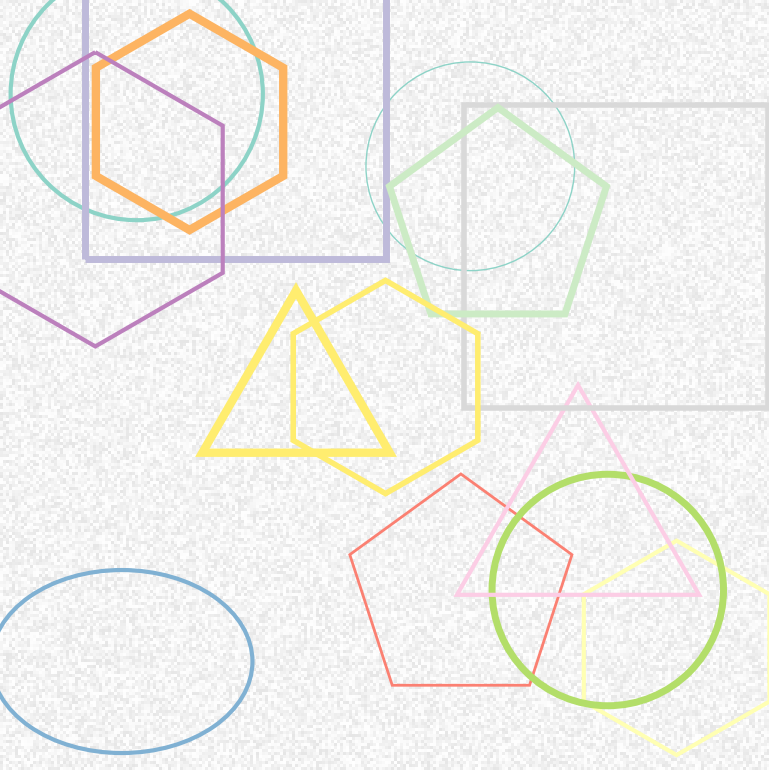[{"shape": "circle", "thickness": 0.5, "radius": 0.68, "center": [0.611, 0.784]}, {"shape": "circle", "thickness": 1.5, "radius": 0.82, "center": [0.178, 0.878]}, {"shape": "hexagon", "thickness": 1.5, "radius": 0.7, "center": [0.879, 0.159]}, {"shape": "square", "thickness": 2.5, "radius": 0.98, "center": [0.306, 0.859]}, {"shape": "pentagon", "thickness": 1, "radius": 0.76, "center": [0.599, 0.233]}, {"shape": "oval", "thickness": 1.5, "radius": 0.85, "center": [0.158, 0.141]}, {"shape": "hexagon", "thickness": 3, "radius": 0.7, "center": [0.246, 0.842]}, {"shape": "circle", "thickness": 2.5, "radius": 0.75, "center": [0.789, 0.234]}, {"shape": "triangle", "thickness": 1.5, "radius": 0.91, "center": [0.751, 0.318]}, {"shape": "square", "thickness": 2, "radius": 0.98, "center": [0.8, 0.667]}, {"shape": "hexagon", "thickness": 1.5, "radius": 0.96, "center": [0.124, 0.741]}, {"shape": "pentagon", "thickness": 2.5, "radius": 0.74, "center": [0.647, 0.712]}, {"shape": "triangle", "thickness": 3, "radius": 0.7, "center": [0.384, 0.482]}, {"shape": "hexagon", "thickness": 2, "radius": 0.69, "center": [0.501, 0.497]}]